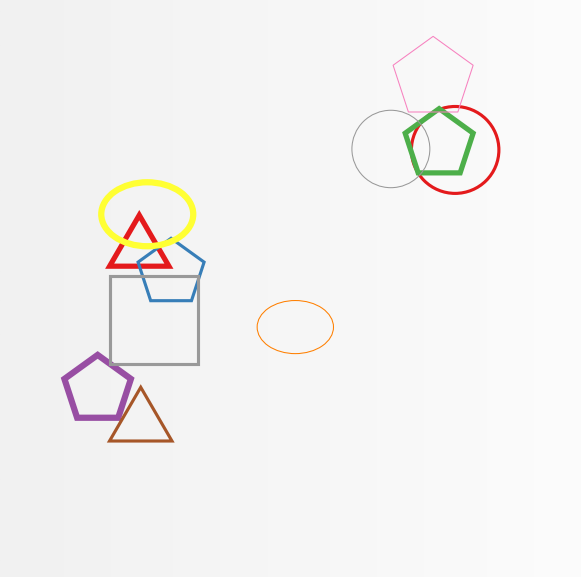[{"shape": "circle", "thickness": 1.5, "radius": 0.38, "center": [0.783, 0.739]}, {"shape": "triangle", "thickness": 2.5, "radius": 0.29, "center": [0.24, 0.568]}, {"shape": "pentagon", "thickness": 1.5, "radius": 0.3, "center": [0.294, 0.527]}, {"shape": "pentagon", "thickness": 2.5, "radius": 0.31, "center": [0.756, 0.75]}, {"shape": "pentagon", "thickness": 3, "radius": 0.3, "center": [0.168, 0.324]}, {"shape": "oval", "thickness": 0.5, "radius": 0.33, "center": [0.508, 0.433]}, {"shape": "oval", "thickness": 3, "radius": 0.4, "center": [0.253, 0.628]}, {"shape": "triangle", "thickness": 1.5, "radius": 0.31, "center": [0.242, 0.266]}, {"shape": "pentagon", "thickness": 0.5, "radius": 0.36, "center": [0.745, 0.864]}, {"shape": "circle", "thickness": 0.5, "radius": 0.34, "center": [0.672, 0.741]}, {"shape": "square", "thickness": 1.5, "radius": 0.38, "center": [0.264, 0.445]}]